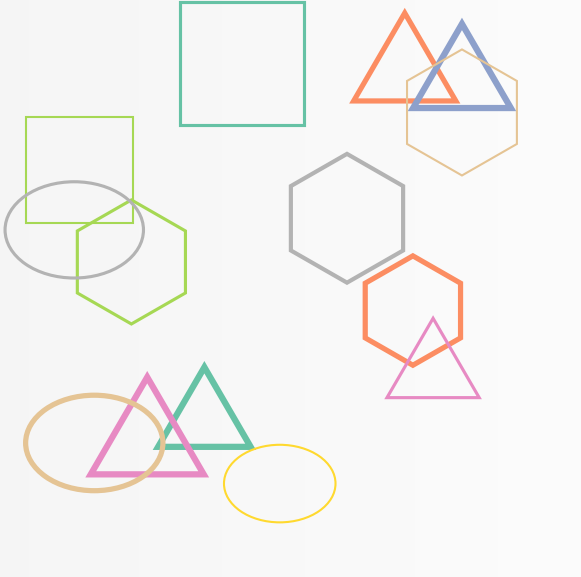[{"shape": "square", "thickness": 1.5, "radius": 0.53, "center": [0.417, 0.889]}, {"shape": "triangle", "thickness": 3, "radius": 0.46, "center": [0.352, 0.271]}, {"shape": "hexagon", "thickness": 2.5, "radius": 0.47, "center": [0.71, 0.461]}, {"shape": "triangle", "thickness": 2.5, "radius": 0.51, "center": [0.696, 0.875]}, {"shape": "triangle", "thickness": 3, "radius": 0.49, "center": [0.795, 0.861]}, {"shape": "triangle", "thickness": 3, "radius": 0.56, "center": [0.253, 0.234]}, {"shape": "triangle", "thickness": 1.5, "radius": 0.46, "center": [0.745, 0.356]}, {"shape": "hexagon", "thickness": 1.5, "radius": 0.54, "center": [0.226, 0.546]}, {"shape": "square", "thickness": 1, "radius": 0.46, "center": [0.137, 0.705]}, {"shape": "oval", "thickness": 1, "radius": 0.48, "center": [0.481, 0.162]}, {"shape": "hexagon", "thickness": 1, "radius": 0.55, "center": [0.795, 0.804]}, {"shape": "oval", "thickness": 2.5, "radius": 0.59, "center": [0.162, 0.232]}, {"shape": "hexagon", "thickness": 2, "radius": 0.56, "center": [0.597, 0.621]}, {"shape": "oval", "thickness": 1.5, "radius": 0.6, "center": [0.128, 0.601]}]